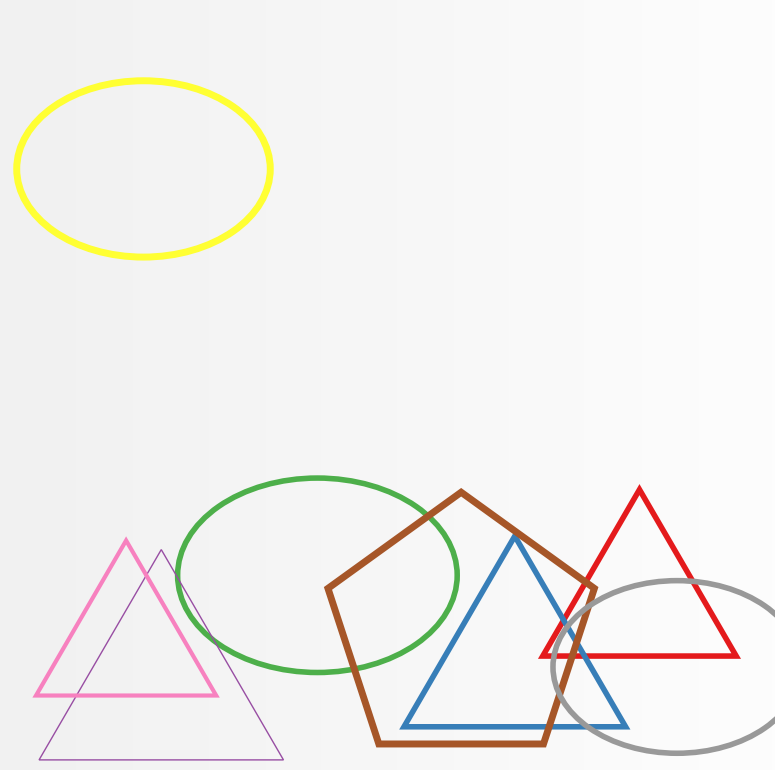[{"shape": "triangle", "thickness": 2, "radius": 0.72, "center": [0.825, 0.22]}, {"shape": "triangle", "thickness": 2, "radius": 0.83, "center": [0.664, 0.139]}, {"shape": "oval", "thickness": 2, "radius": 0.9, "center": [0.41, 0.253]}, {"shape": "triangle", "thickness": 0.5, "radius": 0.91, "center": [0.208, 0.104]}, {"shape": "oval", "thickness": 2.5, "radius": 0.82, "center": [0.185, 0.781]}, {"shape": "pentagon", "thickness": 2.5, "radius": 0.9, "center": [0.595, 0.18]}, {"shape": "triangle", "thickness": 1.5, "radius": 0.67, "center": [0.163, 0.164]}, {"shape": "oval", "thickness": 2, "radius": 0.8, "center": [0.874, 0.134]}]